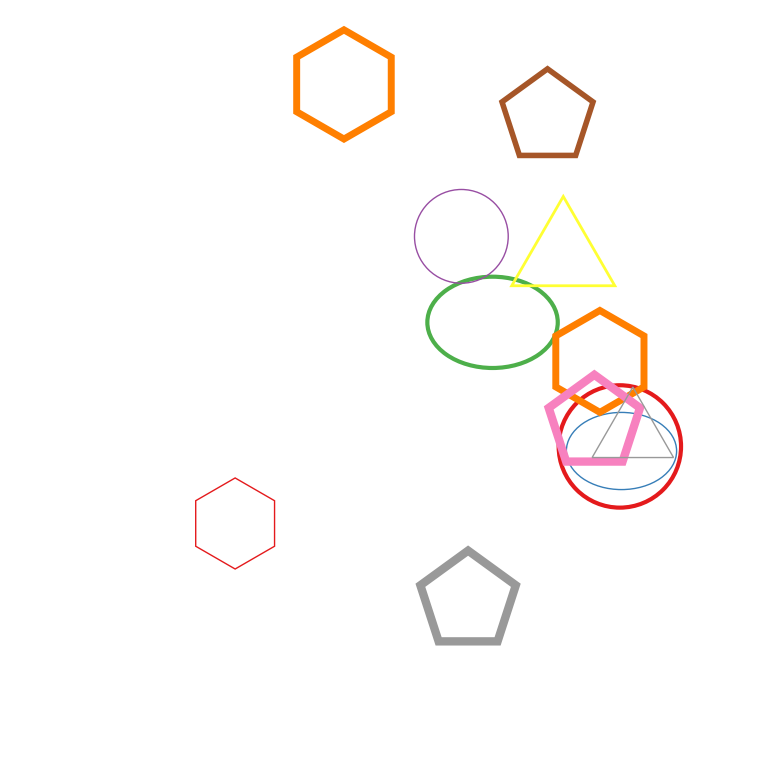[{"shape": "circle", "thickness": 1.5, "radius": 0.4, "center": [0.805, 0.42]}, {"shape": "hexagon", "thickness": 0.5, "radius": 0.3, "center": [0.305, 0.32]}, {"shape": "oval", "thickness": 0.5, "radius": 0.36, "center": [0.807, 0.414]}, {"shape": "oval", "thickness": 1.5, "radius": 0.42, "center": [0.64, 0.581]}, {"shape": "circle", "thickness": 0.5, "radius": 0.3, "center": [0.599, 0.693]}, {"shape": "hexagon", "thickness": 2.5, "radius": 0.35, "center": [0.447, 0.89]}, {"shape": "hexagon", "thickness": 2.5, "radius": 0.33, "center": [0.779, 0.531]}, {"shape": "triangle", "thickness": 1, "radius": 0.39, "center": [0.732, 0.668]}, {"shape": "pentagon", "thickness": 2, "radius": 0.31, "center": [0.711, 0.848]}, {"shape": "pentagon", "thickness": 3, "radius": 0.31, "center": [0.772, 0.451]}, {"shape": "pentagon", "thickness": 3, "radius": 0.33, "center": [0.608, 0.22]}, {"shape": "triangle", "thickness": 0.5, "radius": 0.31, "center": [0.822, 0.436]}]